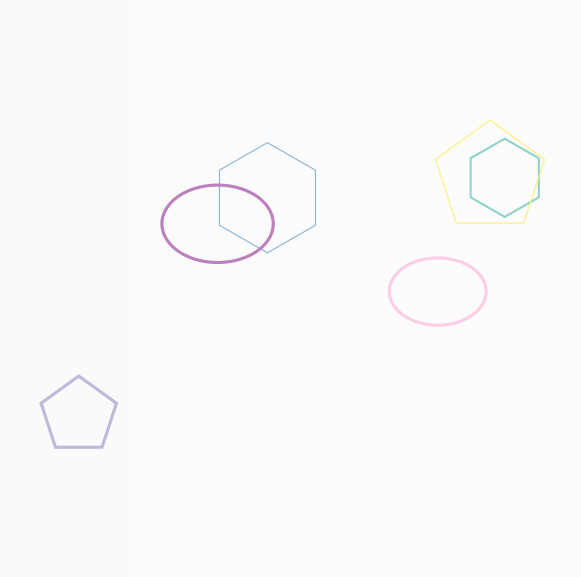[{"shape": "hexagon", "thickness": 1, "radius": 0.34, "center": [0.868, 0.691]}, {"shape": "pentagon", "thickness": 1.5, "radius": 0.34, "center": [0.136, 0.28]}, {"shape": "hexagon", "thickness": 0.5, "radius": 0.48, "center": [0.46, 0.657]}, {"shape": "oval", "thickness": 1.5, "radius": 0.42, "center": [0.753, 0.494]}, {"shape": "oval", "thickness": 1.5, "radius": 0.48, "center": [0.374, 0.612]}, {"shape": "pentagon", "thickness": 0.5, "radius": 0.49, "center": [0.843, 0.693]}]